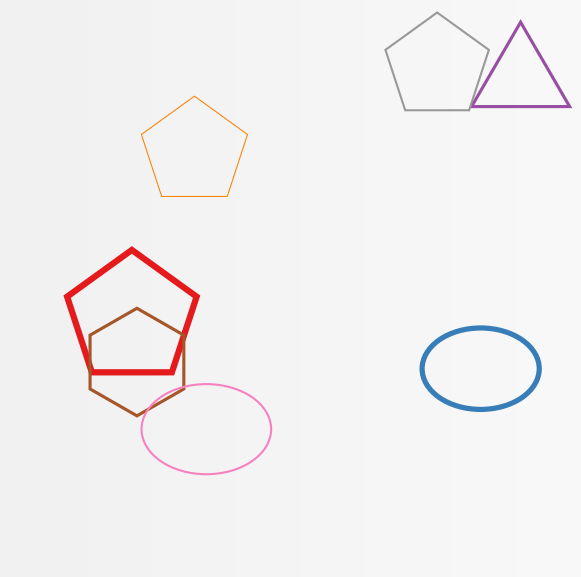[{"shape": "pentagon", "thickness": 3, "radius": 0.59, "center": [0.227, 0.449]}, {"shape": "oval", "thickness": 2.5, "radius": 0.5, "center": [0.827, 0.361]}, {"shape": "triangle", "thickness": 1.5, "radius": 0.49, "center": [0.896, 0.863]}, {"shape": "pentagon", "thickness": 0.5, "radius": 0.48, "center": [0.335, 0.737]}, {"shape": "hexagon", "thickness": 1.5, "radius": 0.47, "center": [0.236, 0.372]}, {"shape": "oval", "thickness": 1, "radius": 0.56, "center": [0.355, 0.256]}, {"shape": "pentagon", "thickness": 1, "radius": 0.47, "center": [0.752, 0.884]}]